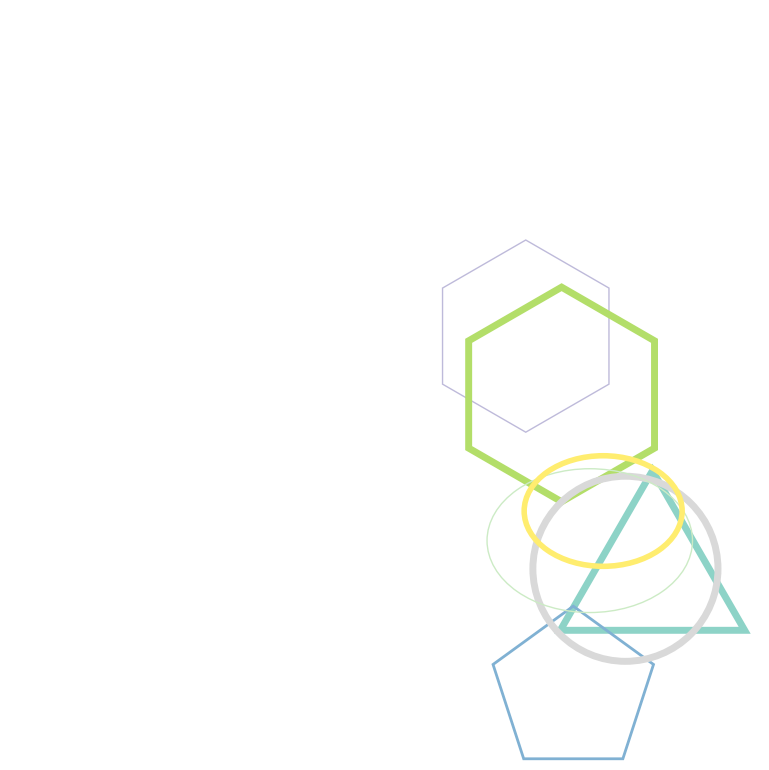[{"shape": "triangle", "thickness": 2.5, "radius": 0.69, "center": [0.847, 0.251]}, {"shape": "hexagon", "thickness": 0.5, "radius": 0.62, "center": [0.683, 0.563]}, {"shape": "pentagon", "thickness": 1, "radius": 0.55, "center": [0.745, 0.103]}, {"shape": "hexagon", "thickness": 2.5, "radius": 0.7, "center": [0.729, 0.488]}, {"shape": "circle", "thickness": 2.5, "radius": 0.6, "center": [0.812, 0.261]}, {"shape": "oval", "thickness": 0.5, "radius": 0.67, "center": [0.766, 0.298]}, {"shape": "oval", "thickness": 2, "radius": 0.51, "center": [0.783, 0.336]}]